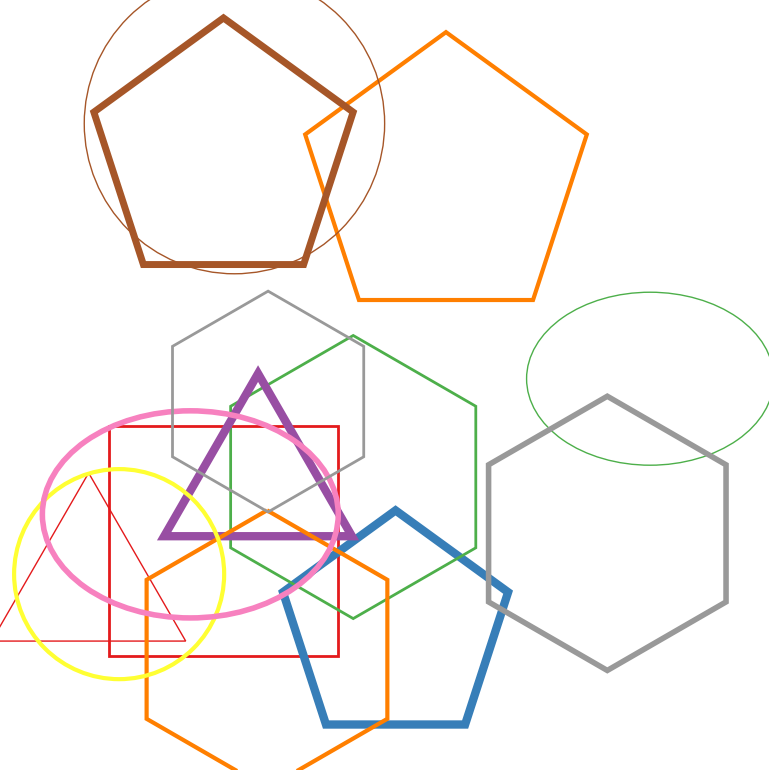[{"shape": "square", "thickness": 1, "radius": 0.75, "center": [0.29, 0.298]}, {"shape": "triangle", "thickness": 0.5, "radius": 0.73, "center": [0.115, 0.24]}, {"shape": "pentagon", "thickness": 3, "radius": 0.77, "center": [0.514, 0.183]}, {"shape": "oval", "thickness": 0.5, "radius": 0.8, "center": [0.844, 0.508]}, {"shape": "hexagon", "thickness": 1, "radius": 0.92, "center": [0.459, 0.38]}, {"shape": "triangle", "thickness": 3, "radius": 0.7, "center": [0.335, 0.374]}, {"shape": "hexagon", "thickness": 1.5, "radius": 0.9, "center": [0.347, 0.157]}, {"shape": "pentagon", "thickness": 1.5, "radius": 0.96, "center": [0.579, 0.766]}, {"shape": "circle", "thickness": 1.5, "radius": 0.68, "center": [0.155, 0.254]}, {"shape": "circle", "thickness": 0.5, "radius": 0.98, "center": [0.304, 0.84]}, {"shape": "pentagon", "thickness": 2.5, "radius": 0.89, "center": [0.29, 0.8]}, {"shape": "oval", "thickness": 2, "radius": 0.96, "center": [0.247, 0.332]}, {"shape": "hexagon", "thickness": 2, "radius": 0.89, "center": [0.789, 0.307]}, {"shape": "hexagon", "thickness": 1, "radius": 0.72, "center": [0.348, 0.478]}]